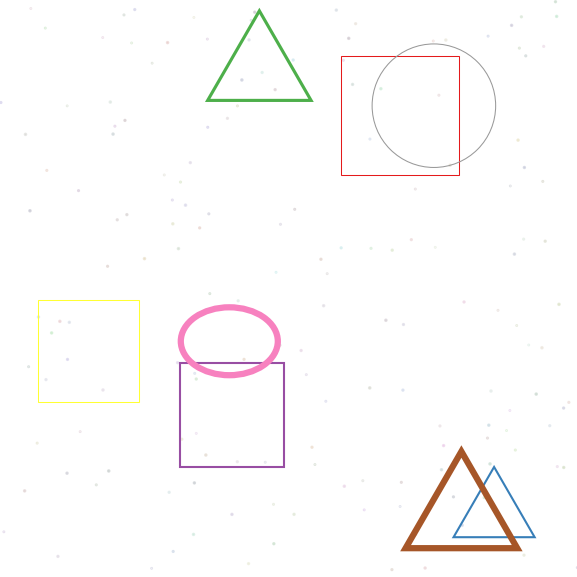[{"shape": "square", "thickness": 0.5, "radius": 0.51, "center": [0.692, 0.799]}, {"shape": "triangle", "thickness": 1, "radius": 0.41, "center": [0.856, 0.109]}, {"shape": "triangle", "thickness": 1.5, "radius": 0.52, "center": [0.449, 0.877]}, {"shape": "square", "thickness": 1, "radius": 0.45, "center": [0.402, 0.281]}, {"shape": "square", "thickness": 0.5, "radius": 0.44, "center": [0.153, 0.392]}, {"shape": "triangle", "thickness": 3, "radius": 0.56, "center": [0.799, 0.106]}, {"shape": "oval", "thickness": 3, "radius": 0.42, "center": [0.397, 0.408]}, {"shape": "circle", "thickness": 0.5, "radius": 0.53, "center": [0.751, 0.816]}]